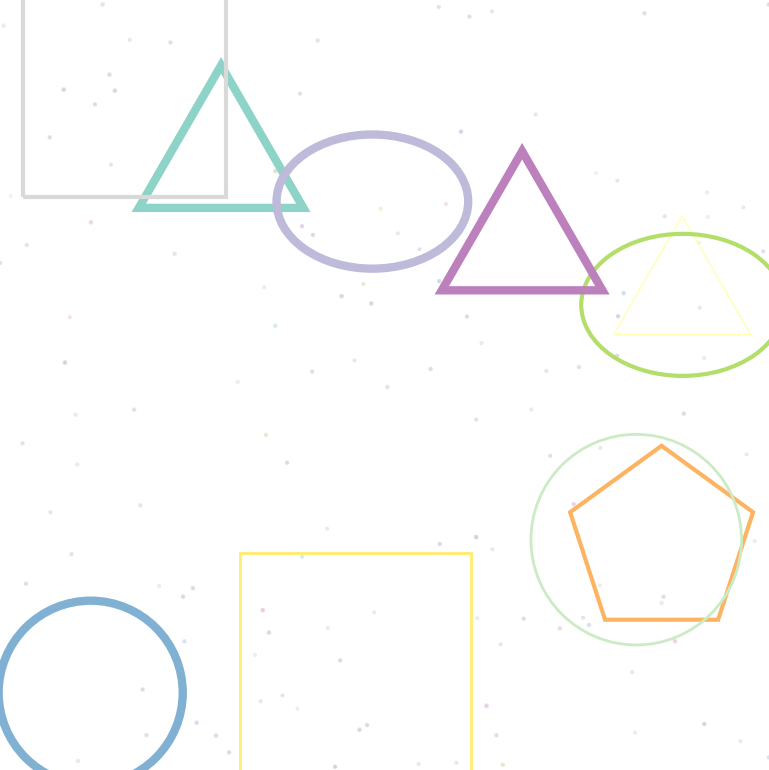[{"shape": "triangle", "thickness": 3, "radius": 0.62, "center": [0.287, 0.792]}, {"shape": "triangle", "thickness": 0.5, "radius": 0.51, "center": [0.886, 0.617]}, {"shape": "oval", "thickness": 3, "radius": 0.62, "center": [0.484, 0.738]}, {"shape": "circle", "thickness": 3, "radius": 0.6, "center": [0.118, 0.1]}, {"shape": "pentagon", "thickness": 1.5, "radius": 0.62, "center": [0.859, 0.296]}, {"shape": "oval", "thickness": 1.5, "radius": 0.66, "center": [0.887, 0.604]}, {"shape": "square", "thickness": 1.5, "radius": 0.66, "center": [0.162, 0.876]}, {"shape": "triangle", "thickness": 3, "radius": 0.6, "center": [0.678, 0.683]}, {"shape": "circle", "thickness": 1, "radius": 0.68, "center": [0.826, 0.299]}, {"shape": "square", "thickness": 1, "radius": 0.75, "center": [0.462, 0.132]}]